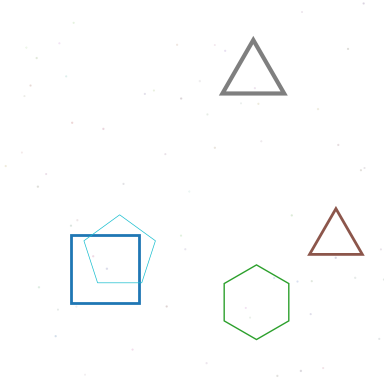[{"shape": "square", "thickness": 2, "radius": 0.44, "center": [0.273, 0.301]}, {"shape": "hexagon", "thickness": 1, "radius": 0.48, "center": [0.666, 0.215]}, {"shape": "triangle", "thickness": 2, "radius": 0.4, "center": [0.873, 0.379]}, {"shape": "triangle", "thickness": 3, "radius": 0.46, "center": [0.658, 0.803]}, {"shape": "pentagon", "thickness": 0.5, "radius": 0.49, "center": [0.311, 0.344]}]